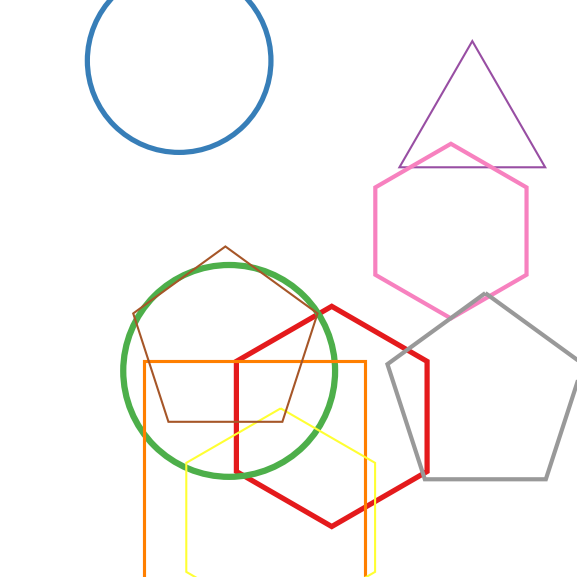[{"shape": "hexagon", "thickness": 2.5, "radius": 0.95, "center": [0.574, 0.278]}, {"shape": "circle", "thickness": 2.5, "radius": 0.79, "center": [0.31, 0.894]}, {"shape": "circle", "thickness": 3, "radius": 0.92, "center": [0.397, 0.357]}, {"shape": "triangle", "thickness": 1, "radius": 0.73, "center": [0.818, 0.782]}, {"shape": "square", "thickness": 1.5, "radius": 0.96, "center": [0.44, 0.182]}, {"shape": "hexagon", "thickness": 1, "radius": 0.94, "center": [0.486, 0.103]}, {"shape": "pentagon", "thickness": 1, "radius": 0.84, "center": [0.39, 0.405]}, {"shape": "hexagon", "thickness": 2, "radius": 0.76, "center": [0.781, 0.599]}, {"shape": "pentagon", "thickness": 2, "radius": 0.89, "center": [0.84, 0.313]}]